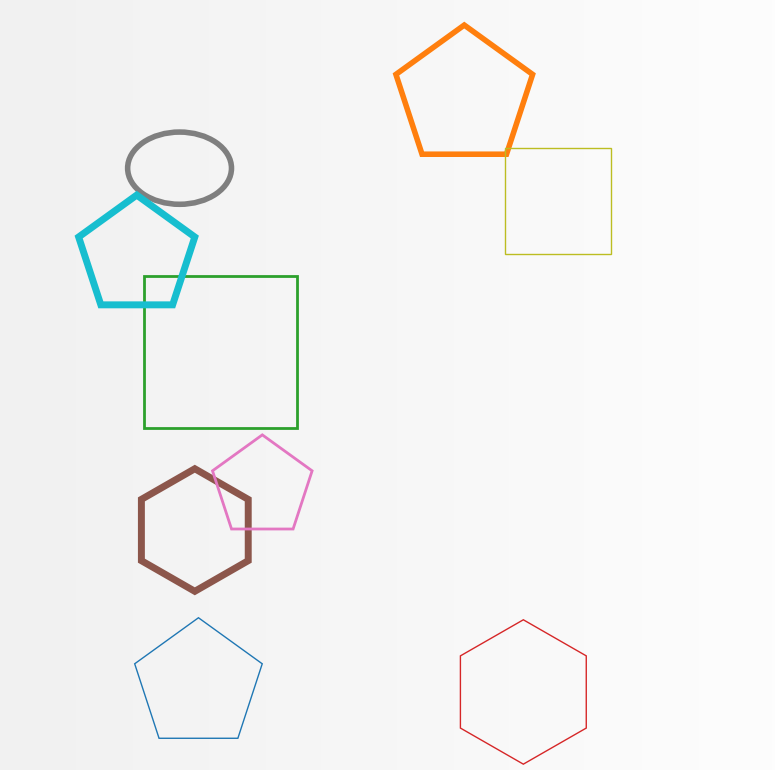[{"shape": "pentagon", "thickness": 0.5, "radius": 0.43, "center": [0.256, 0.111]}, {"shape": "pentagon", "thickness": 2, "radius": 0.46, "center": [0.599, 0.875]}, {"shape": "square", "thickness": 1, "radius": 0.49, "center": [0.284, 0.543]}, {"shape": "hexagon", "thickness": 0.5, "radius": 0.47, "center": [0.675, 0.101]}, {"shape": "hexagon", "thickness": 2.5, "radius": 0.4, "center": [0.251, 0.312]}, {"shape": "pentagon", "thickness": 1, "radius": 0.34, "center": [0.338, 0.368]}, {"shape": "oval", "thickness": 2, "radius": 0.34, "center": [0.232, 0.782]}, {"shape": "square", "thickness": 0.5, "radius": 0.34, "center": [0.72, 0.739]}, {"shape": "pentagon", "thickness": 2.5, "radius": 0.39, "center": [0.176, 0.668]}]